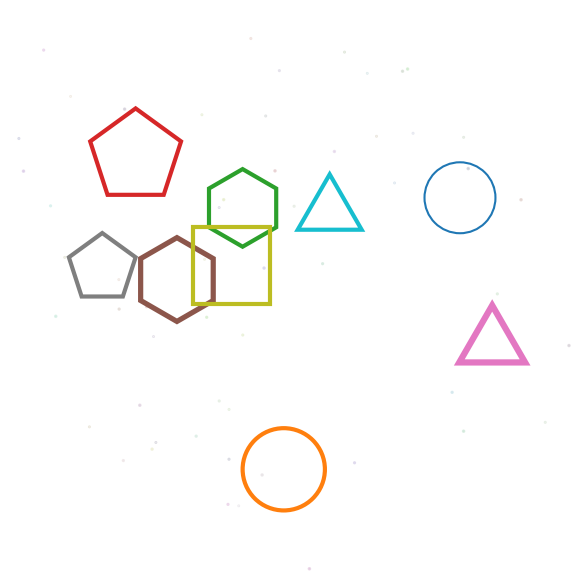[{"shape": "circle", "thickness": 1, "radius": 0.31, "center": [0.797, 0.657]}, {"shape": "circle", "thickness": 2, "radius": 0.36, "center": [0.491, 0.186]}, {"shape": "hexagon", "thickness": 2, "radius": 0.34, "center": [0.42, 0.639]}, {"shape": "pentagon", "thickness": 2, "radius": 0.41, "center": [0.235, 0.729]}, {"shape": "hexagon", "thickness": 2.5, "radius": 0.36, "center": [0.306, 0.515]}, {"shape": "triangle", "thickness": 3, "radius": 0.33, "center": [0.852, 0.404]}, {"shape": "pentagon", "thickness": 2, "radius": 0.3, "center": [0.177, 0.535]}, {"shape": "square", "thickness": 2, "radius": 0.33, "center": [0.401, 0.539]}, {"shape": "triangle", "thickness": 2, "radius": 0.32, "center": [0.571, 0.633]}]